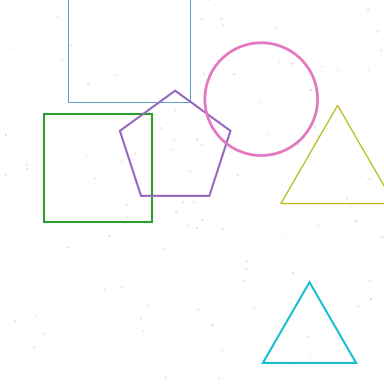[{"shape": "square", "thickness": 0.5, "radius": 0.79, "center": [0.335, 0.893]}, {"shape": "square", "thickness": 1.5, "radius": 0.7, "center": [0.255, 0.564]}, {"shape": "pentagon", "thickness": 1.5, "radius": 0.76, "center": [0.455, 0.613]}, {"shape": "circle", "thickness": 2, "radius": 0.73, "center": [0.678, 0.743]}, {"shape": "triangle", "thickness": 1, "radius": 0.85, "center": [0.877, 0.556]}, {"shape": "triangle", "thickness": 1.5, "radius": 0.7, "center": [0.804, 0.127]}]